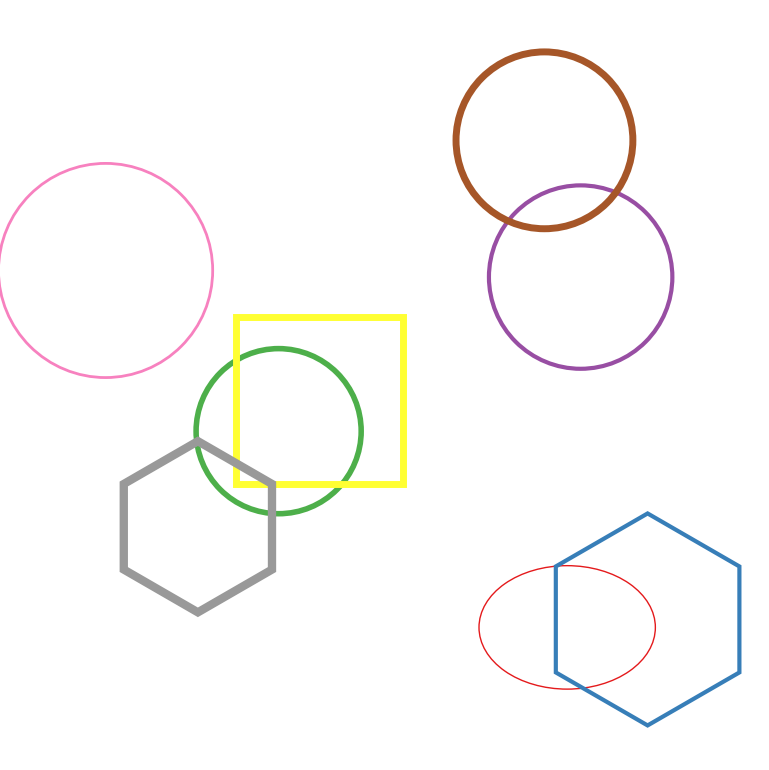[{"shape": "oval", "thickness": 0.5, "radius": 0.57, "center": [0.737, 0.185]}, {"shape": "hexagon", "thickness": 1.5, "radius": 0.69, "center": [0.841, 0.196]}, {"shape": "circle", "thickness": 2, "radius": 0.54, "center": [0.362, 0.44]}, {"shape": "circle", "thickness": 1.5, "radius": 0.6, "center": [0.754, 0.64]}, {"shape": "square", "thickness": 2.5, "radius": 0.54, "center": [0.415, 0.48]}, {"shape": "circle", "thickness": 2.5, "radius": 0.57, "center": [0.707, 0.818]}, {"shape": "circle", "thickness": 1, "radius": 0.7, "center": [0.137, 0.649]}, {"shape": "hexagon", "thickness": 3, "radius": 0.56, "center": [0.257, 0.316]}]